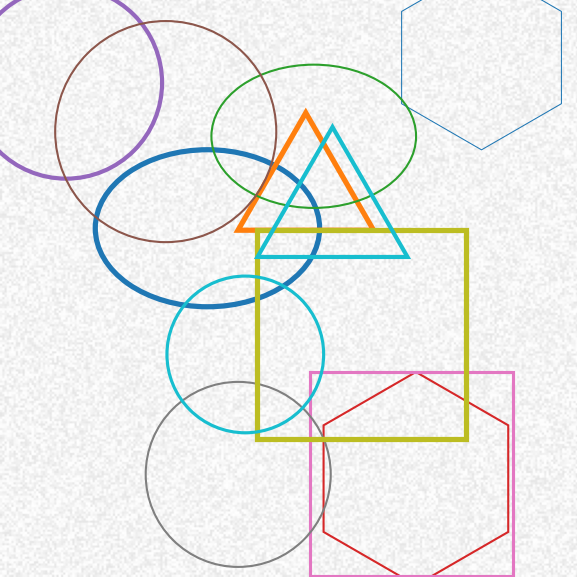[{"shape": "hexagon", "thickness": 0.5, "radius": 0.8, "center": [0.834, 0.899]}, {"shape": "oval", "thickness": 2.5, "radius": 0.97, "center": [0.359, 0.604]}, {"shape": "triangle", "thickness": 2.5, "radius": 0.68, "center": [0.529, 0.668]}, {"shape": "oval", "thickness": 1, "radius": 0.89, "center": [0.543, 0.763]}, {"shape": "hexagon", "thickness": 1, "radius": 0.92, "center": [0.72, 0.17]}, {"shape": "circle", "thickness": 2, "radius": 0.83, "center": [0.115, 0.856]}, {"shape": "circle", "thickness": 1, "radius": 0.96, "center": [0.287, 0.771]}, {"shape": "square", "thickness": 1.5, "radius": 0.88, "center": [0.713, 0.179]}, {"shape": "circle", "thickness": 1, "radius": 0.8, "center": [0.412, 0.178]}, {"shape": "square", "thickness": 2.5, "radius": 0.91, "center": [0.626, 0.42]}, {"shape": "circle", "thickness": 1.5, "radius": 0.68, "center": [0.425, 0.385]}, {"shape": "triangle", "thickness": 2, "radius": 0.75, "center": [0.576, 0.629]}]